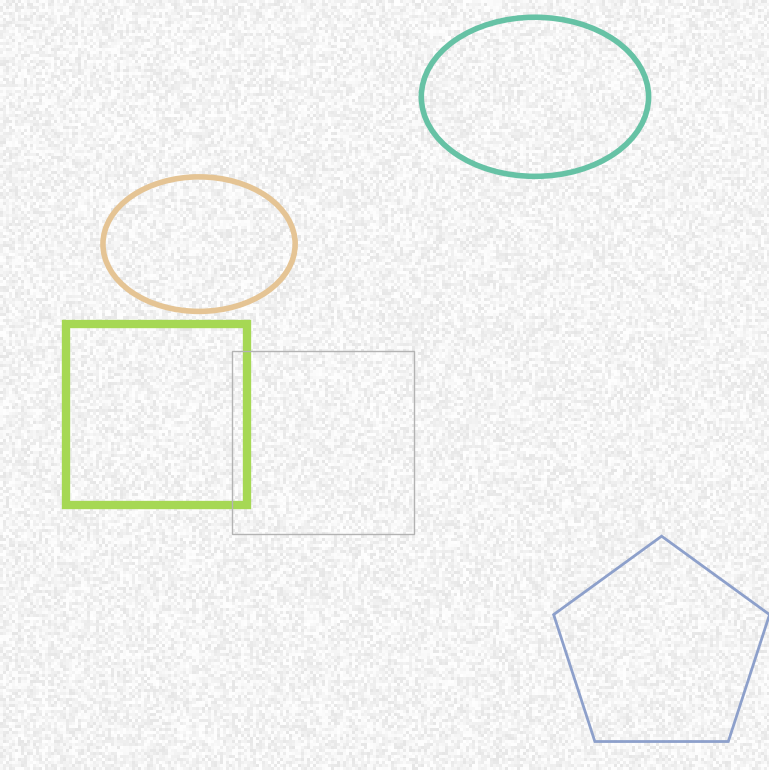[{"shape": "oval", "thickness": 2, "radius": 0.74, "center": [0.695, 0.874]}, {"shape": "pentagon", "thickness": 1, "radius": 0.74, "center": [0.859, 0.156]}, {"shape": "square", "thickness": 3, "radius": 0.59, "center": [0.203, 0.461]}, {"shape": "oval", "thickness": 2, "radius": 0.62, "center": [0.259, 0.683]}, {"shape": "square", "thickness": 0.5, "radius": 0.59, "center": [0.42, 0.425]}]